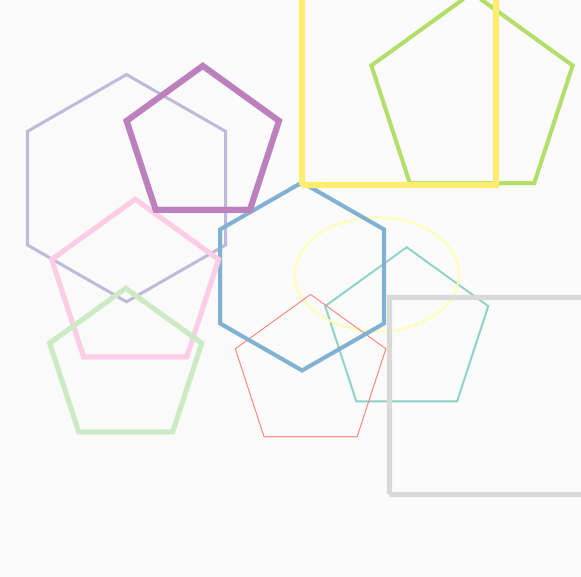[{"shape": "pentagon", "thickness": 1, "radius": 0.74, "center": [0.7, 0.423]}, {"shape": "oval", "thickness": 1, "radius": 0.71, "center": [0.648, 0.524]}, {"shape": "hexagon", "thickness": 1.5, "radius": 0.98, "center": [0.218, 0.673]}, {"shape": "pentagon", "thickness": 0.5, "radius": 0.68, "center": [0.534, 0.353]}, {"shape": "hexagon", "thickness": 2, "radius": 0.81, "center": [0.52, 0.52]}, {"shape": "pentagon", "thickness": 2, "radius": 0.91, "center": [0.812, 0.829]}, {"shape": "pentagon", "thickness": 2.5, "radius": 0.75, "center": [0.233, 0.503]}, {"shape": "square", "thickness": 2.5, "radius": 0.85, "center": [0.84, 0.314]}, {"shape": "pentagon", "thickness": 3, "radius": 0.69, "center": [0.349, 0.747]}, {"shape": "pentagon", "thickness": 2.5, "radius": 0.69, "center": [0.216, 0.362]}, {"shape": "square", "thickness": 3, "radius": 0.84, "center": [0.687, 0.845]}]